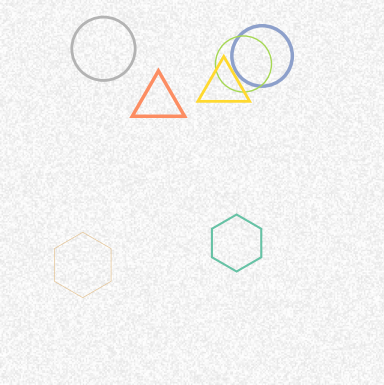[{"shape": "hexagon", "thickness": 1.5, "radius": 0.37, "center": [0.615, 0.369]}, {"shape": "triangle", "thickness": 2.5, "radius": 0.39, "center": [0.412, 0.737]}, {"shape": "circle", "thickness": 2.5, "radius": 0.39, "center": [0.681, 0.855]}, {"shape": "circle", "thickness": 1, "radius": 0.36, "center": [0.632, 0.834]}, {"shape": "triangle", "thickness": 2, "radius": 0.39, "center": [0.581, 0.776]}, {"shape": "hexagon", "thickness": 0.5, "radius": 0.42, "center": [0.215, 0.312]}, {"shape": "circle", "thickness": 2, "radius": 0.41, "center": [0.269, 0.873]}]